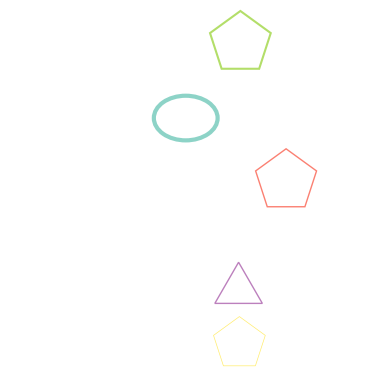[{"shape": "oval", "thickness": 3, "radius": 0.41, "center": [0.482, 0.693]}, {"shape": "pentagon", "thickness": 1, "radius": 0.42, "center": [0.743, 0.53]}, {"shape": "pentagon", "thickness": 1.5, "radius": 0.41, "center": [0.624, 0.889]}, {"shape": "triangle", "thickness": 1, "radius": 0.36, "center": [0.62, 0.248]}, {"shape": "pentagon", "thickness": 0.5, "radius": 0.35, "center": [0.622, 0.107]}]